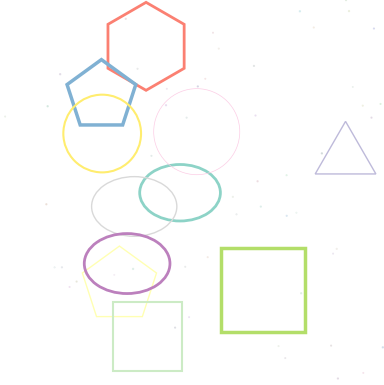[{"shape": "oval", "thickness": 2, "radius": 0.52, "center": [0.468, 0.499]}, {"shape": "pentagon", "thickness": 1, "radius": 0.51, "center": [0.31, 0.26]}, {"shape": "triangle", "thickness": 1, "radius": 0.46, "center": [0.898, 0.594]}, {"shape": "hexagon", "thickness": 2, "radius": 0.57, "center": [0.379, 0.88]}, {"shape": "pentagon", "thickness": 2.5, "radius": 0.47, "center": [0.263, 0.751]}, {"shape": "square", "thickness": 2.5, "radius": 0.55, "center": [0.683, 0.246]}, {"shape": "circle", "thickness": 0.5, "radius": 0.56, "center": [0.511, 0.658]}, {"shape": "oval", "thickness": 1, "radius": 0.55, "center": [0.349, 0.464]}, {"shape": "oval", "thickness": 2, "radius": 0.56, "center": [0.33, 0.315]}, {"shape": "square", "thickness": 1.5, "radius": 0.45, "center": [0.384, 0.126]}, {"shape": "circle", "thickness": 1.5, "radius": 0.5, "center": [0.265, 0.653]}]